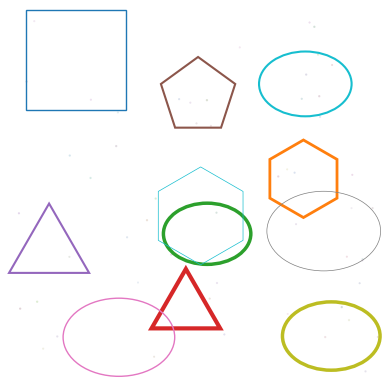[{"shape": "square", "thickness": 1, "radius": 0.65, "center": [0.197, 0.844]}, {"shape": "hexagon", "thickness": 2, "radius": 0.5, "center": [0.788, 0.536]}, {"shape": "oval", "thickness": 2.5, "radius": 0.57, "center": [0.538, 0.393]}, {"shape": "triangle", "thickness": 3, "radius": 0.51, "center": [0.483, 0.198]}, {"shape": "triangle", "thickness": 1.5, "radius": 0.6, "center": [0.127, 0.351]}, {"shape": "pentagon", "thickness": 1.5, "radius": 0.51, "center": [0.514, 0.751]}, {"shape": "oval", "thickness": 1, "radius": 0.72, "center": [0.309, 0.124]}, {"shape": "oval", "thickness": 0.5, "radius": 0.74, "center": [0.841, 0.4]}, {"shape": "oval", "thickness": 2.5, "radius": 0.63, "center": [0.86, 0.127]}, {"shape": "hexagon", "thickness": 0.5, "radius": 0.64, "center": [0.521, 0.439]}, {"shape": "oval", "thickness": 1.5, "radius": 0.6, "center": [0.793, 0.782]}]